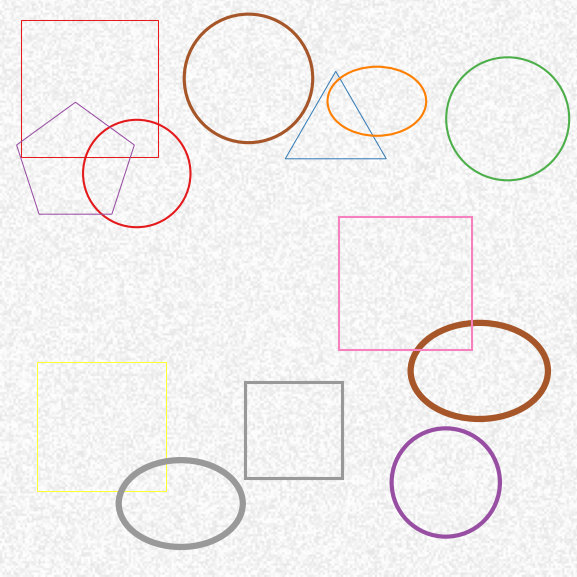[{"shape": "square", "thickness": 0.5, "radius": 0.59, "center": [0.156, 0.846]}, {"shape": "circle", "thickness": 1, "radius": 0.47, "center": [0.237, 0.699]}, {"shape": "triangle", "thickness": 0.5, "radius": 0.5, "center": [0.581, 0.775]}, {"shape": "circle", "thickness": 1, "radius": 0.53, "center": [0.879, 0.793]}, {"shape": "pentagon", "thickness": 0.5, "radius": 0.54, "center": [0.131, 0.715]}, {"shape": "circle", "thickness": 2, "radius": 0.47, "center": [0.772, 0.164]}, {"shape": "oval", "thickness": 1, "radius": 0.43, "center": [0.653, 0.824]}, {"shape": "square", "thickness": 0.5, "radius": 0.56, "center": [0.176, 0.261]}, {"shape": "circle", "thickness": 1.5, "radius": 0.56, "center": [0.43, 0.863]}, {"shape": "oval", "thickness": 3, "radius": 0.59, "center": [0.83, 0.357]}, {"shape": "square", "thickness": 1, "radius": 0.57, "center": [0.702, 0.508]}, {"shape": "square", "thickness": 1.5, "radius": 0.42, "center": [0.508, 0.255]}, {"shape": "oval", "thickness": 3, "radius": 0.54, "center": [0.313, 0.127]}]